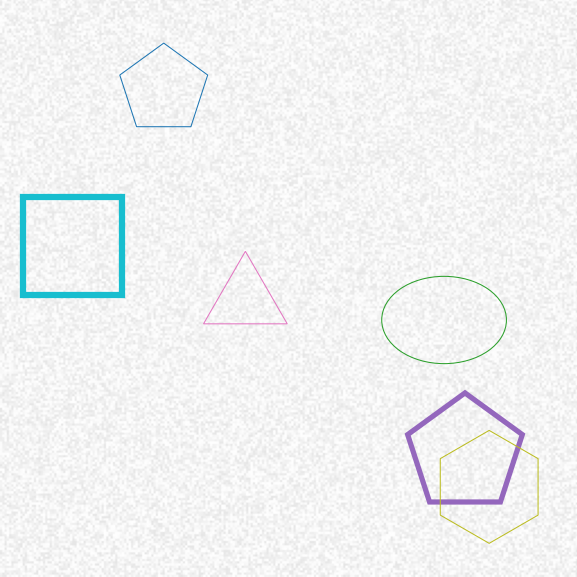[{"shape": "pentagon", "thickness": 0.5, "radius": 0.4, "center": [0.284, 0.844]}, {"shape": "oval", "thickness": 0.5, "radius": 0.54, "center": [0.769, 0.445]}, {"shape": "pentagon", "thickness": 2.5, "radius": 0.52, "center": [0.805, 0.214]}, {"shape": "triangle", "thickness": 0.5, "radius": 0.42, "center": [0.425, 0.48]}, {"shape": "hexagon", "thickness": 0.5, "radius": 0.49, "center": [0.847, 0.156]}, {"shape": "square", "thickness": 3, "radius": 0.43, "center": [0.126, 0.573]}]